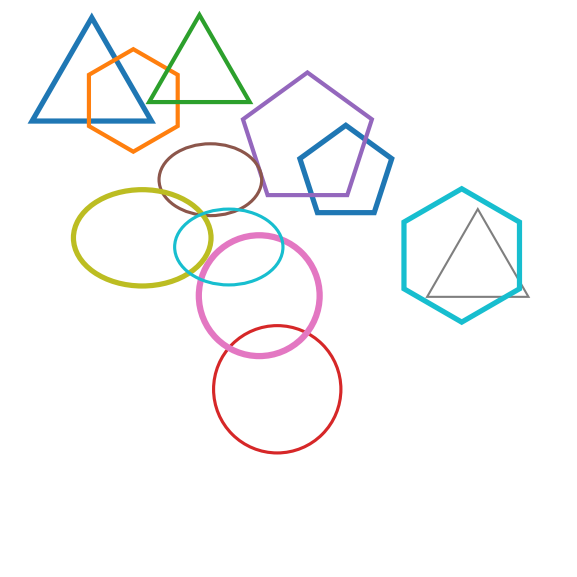[{"shape": "pentagon", "thickness": 2.5, "radius": 0.42, "center": [0.599, 0.699]}, {"shape": "triangle", "thickness": 2.5, "radius": 0.6, "center": [0.159, 0.849]}, {"shape": "hexagon", "thickness": 2, "radius": 0.44, "center": [0.231, 0.825]}, {"shape": "triangle", "thickness": 2, "radius": 0.5, "center": [0.345, 0.873]}, {"shape": "circle", "thickness": 1.5, "radius": 0.55, "center": [0.48, 0.325]}, {"shape": "pentagon", "thickness": 2, "radius": 0.59, "center": [0.532, 0.756]}, {"shape": "oval", "thickness": 1.5, "radius": 0.44, "center": [0.364, 0.688]}, {"shape": "circle", "thickness": 3, "radius": 0.52, "center": [0.449, 0.487]}, {"shape": "triangle", "thickness": 1, "radius": 0.51, "center": [0.827, 0.536]}, {"shape": "oval", "thickness": 2.5, "radius": 0.6, "center": [0.246, 0.587]}, {"shape": "oval", "thickness": 1.5, "radius": 0.47, "center": [0.396, 0.571]}, {"shape": "hexagon", "thickness": 2.5, "radius": 0.58, "center": [0.8, 0.557]}]